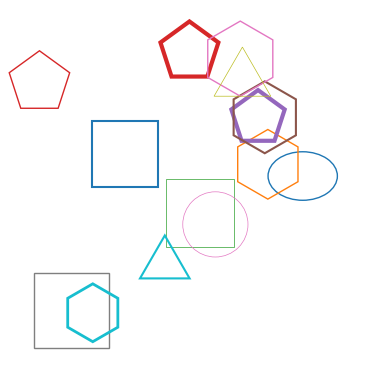[{"shape": "square", "thickness": 1.5, "radius": 0.43, "center": [0.324, 0.599]}, {"shape": "oval", "thickness": 1, "radius": 0.45, "center": [0.786, 0.543]}, {"shape": "hexagon", "thickness": 1, "radius": 0.45, "center": [0.696, 0.573]}, {"shape": "square", "thickness": 0.5, "radius": 0.44, "center": [0.52, 0.446]}, {"shape": "pentagon", "thickness": 3, "radius": 0.4, "center": [0.492, 0.865]}, {"shape": "pentagon", "thickness": 1, "radius": 0.41, "center": [0.102, 0.786]}, {"shape": "pentagon", "thickness": 3, "radius": 0.36, "center": [0.67, 0.693]}, {"shape": "hexagon", "thickness": 1.5, "radius": 0.47, "center": [0.688, 0.695]}, {"shape": "circle", "thickness": 0.5, "radius": 0.42, "center": [0.559, 0.417]}, {"shape": "hexagon", "thickness": 1, "radius": 0.49, "center": [0.624, 0.848]}, {"shape": "square", "thickness": 1, "radius": 0.49, "center": [0.185, 0.194]}, {"shape": "triangle", "thickness": 0.5, "radius": 0.43, "center": [0.63, 0.793]}, {"shape": "hexagon", "thickness": 2, "radius": 0.38, "center": [0.241, 0.188]}, {"shape": "triangle", "thickness": 1.5, "radius": 0.37, "center": [0.428, 0.314]}]